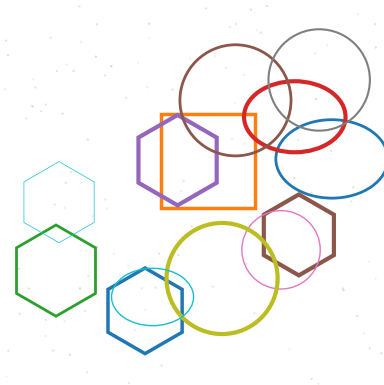[{"shape": "hexagon", "thickness": 2.5, "radius": 0.56, "center": [0.377, 0.193]}, {"shape": "oval", "thickness": 2, "radius": 0.73, "center": [0.862, 0.587]}, {"shape": "square", "thickness": 2.5, "radius": 0.61, "center": [0.541, 0.581]}, {"shape": "hexagon", "thickness": 2, "radius": 0.59, "center": [0.145, 0.297]}, {"shape": "oval", "thickness": 3, "radius": 0.66, "center": [0.766, 0.697]}, {"shape": "hexagon", "thickness": 3, "radius": 0.59, "center": [0.461, 0.584]}, {"shape": "hexagon", "thickness": 3, "radius": 0.53, "center": [0.776, 0.39]}, {"shape": "circle", "thickness": 2, "radius": 0.72, "center": [0.612, 0.739]}, {"shape": "circle", "thickness": 1, "radius": 0.51, "center": [0.73, 0.351]}, {"shape": "circle", "thickness": 1.5, "radius": 0.66, "center": [0.829, 0.792]}, {"shape": "circle", "thickness": 3, "radius": 0.72, "center": [0.577, 0.277]}, {"shape": "hexagon", "thickness": 0.5, "radius": 0.53, "center": [0.153, 0.475]}, {"shape": "oval", "thickness": 1, "radius": 0.53, "center": [0.396, 0.229]}]